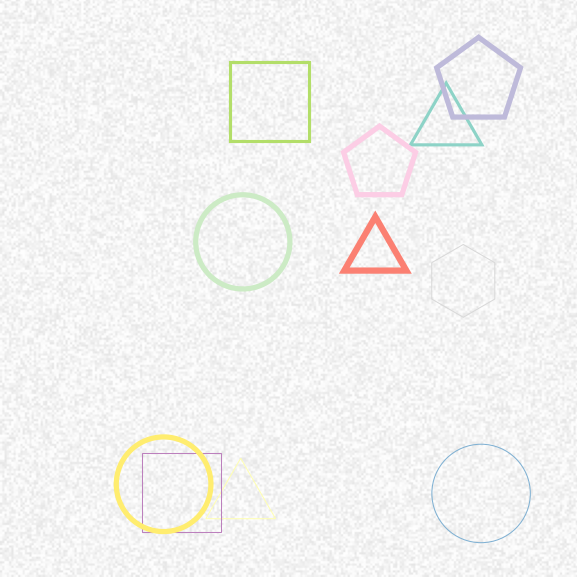[{"shape": "triangle", "thickness": 1.5, "radius": 0.36, "center": [0.773, 0.784]}, {"shape": "triangle", "thickness": 0.5, "radius": 0.35, "center": [0.417, 0.136]}, {"shape": "pentagon", "thickness": 2.5, "radius": 0.38, "center": [0.829, 0.858]}, {"shape": "triangle", "thickness": 3, "radius": 0.31, "center": [0.65, 0.562]}, {"shape": "circle", "thickness": 0.5, "radius": 0.43, "center": [0.833, 0.145]}, {"shape": "square", "thickness": 1.5, "radius": 0.34, "center": [0.467, 0.824]}, {"shape": "pentagon", "thickness": 2.5, "radius": 0.33, "center": [0.657, 0.715]}, {"shape": "hexagon", "thickness": 0.5, "radius": 0.32, "center": [0.802, 0.513]}, {"shape": "square", "thickness": 0.5, "radius": 0.34, "center": [0.314, 0.146]}, {"shape": "circle", "thickness": 2.5, "radius": 0.41, "center": [0.42, 0.58]}, {"shape": "circle", "thickness": 2.5, "radius": 0.41, "center": [0.283, 0.161]}]